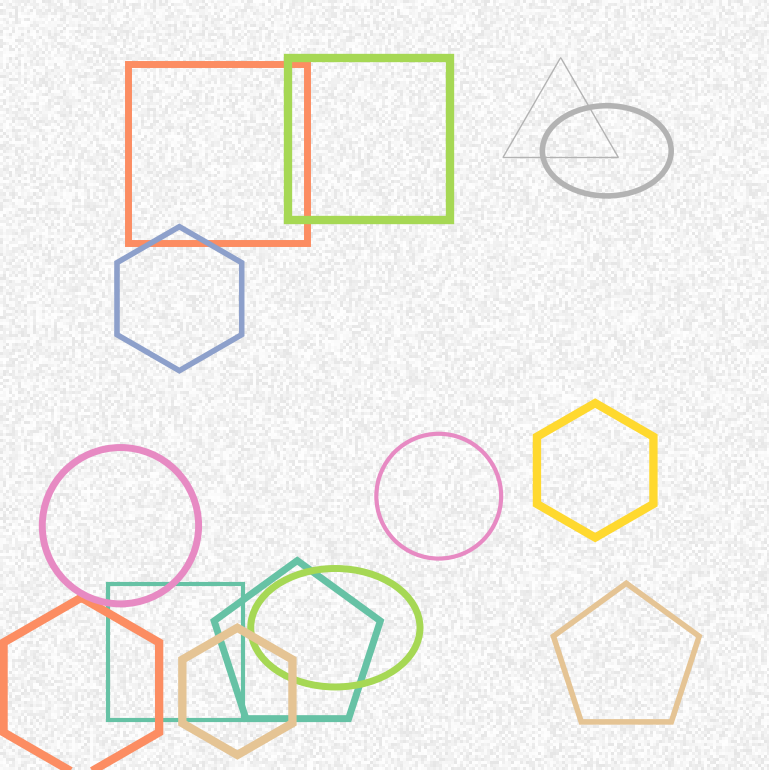[{"shape": "square", "thickness": 1.5, "radius": 0.44, "center": [0.228, 0.153]}, {"shape": "pentagon", "thickness": 2.5, "radius": 0.57, "center": [0.386, 0.159]}, {"shape": "square", "thickness": 2.5, "radius": 0.58, "center": [0.282, 0.801]}, {"shape": "hexagon", "thickness": 3, "radius": 0.58, "center": [0.106, 0.107]}, {"shape": "hexagon", "thickness": 2, "radius": 0.47, "center": [0.233, 0.612]}, {"shape": "circle", "thickness": 2.5, "radius": 0.51, "center": [0.156, 0.317]}, {"shape": "circle", "thickness": 1.5, "radius": 0.41, "center": [0.57, 0.356]}, {"shape": "square", "thickness": 3, "radius": 0.53, "center": [0.48, 0.82]}, {"shape": "oval", "thickness": 2.5, "radius": 0.55, "center": [0.436, 0.185]}, {"shape": "hexagon", "thickness": 3, "radius": 0.44, "center": [0.773, 0.389]}, {"shape": "pentagon", "thickness": 2, "radius": 0.5, "center": [0.813, 0.143]}, {"shape": "hexagon", "thickness": 3, "radius": 0.41, "center": [0.308, 0.102]}, {"shape": "oval", "thickness": 2, "radius": 0.42, "center": [0.788, 0.804]}, {"shape": "triangle", "thickness": 0.5, "radius": 0.43, "center": [0.728, 0.839]}]